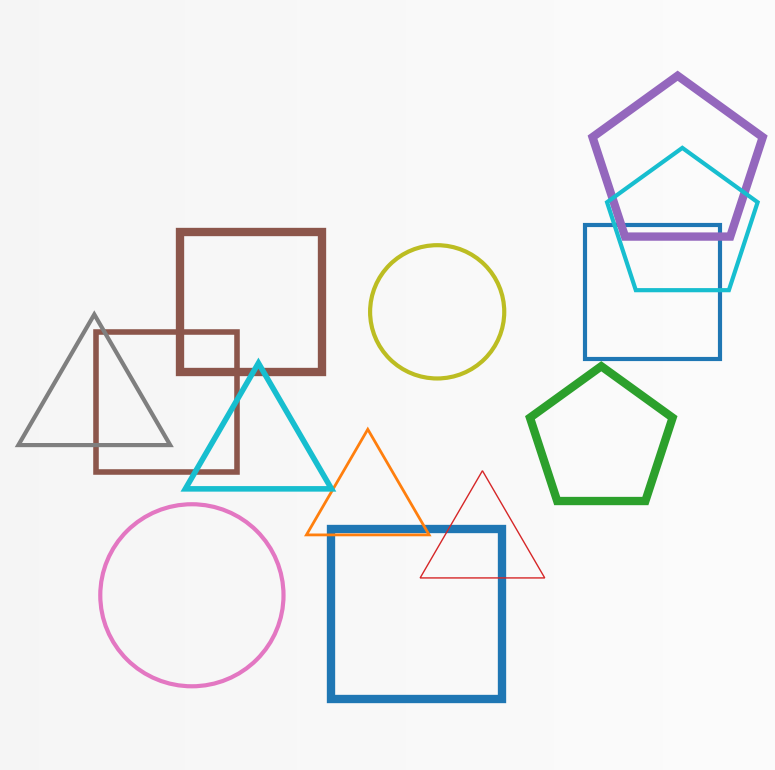[{"shape": "square", "thickness": 3, "radius": 0.55, "center": [0.537, 0.203]}, {"shape": "square", "thickness": 1.5, "radius": 0.43, "center": [0.842, 0.621]}, {"shape": "triangle", "thickness": 1, "radius": 0.46, "center": [0.475, 0.351]}, {"shape": "pentagon", "thickness": 3, "radius": 0.48, "center": [0.776, 0.428]}, {"shape": "triangle", "thickness": 0.5, "radius": 0.46, "center": [0.622, 0.296]}, {"shape": "pentagon", "thickness": 3, "radius": 0.58, "center": [0.874, 0.786]}, {"shape": "square", "thickness": 2, "radius": 0.46, "center": [0.215, 0.478]}, {"shape": "square", "thickness": 3, "radius": 0.46, "center": [0.324, 0.608]}, {"shape": "circle", "thickness": 1.5, "radius": 0.59, "center": [0.248, 0.227]}, {"shape": "triangle", "thickness": 1.5, "radius": 0.57, "center": [0.122, 0.479]}, {"shape": "circle", "thickness": 1.5, "radius": 0.43, "center": [0.564, 0.595]}, {"shape": "pentagon", "thickness": 1.5, "radius": 0.51, "center": [0.88, 0.706]}, {"shape": "triangle", "thickness": 2, "radius": 0.54, "center": [0.333, 0.42]}]